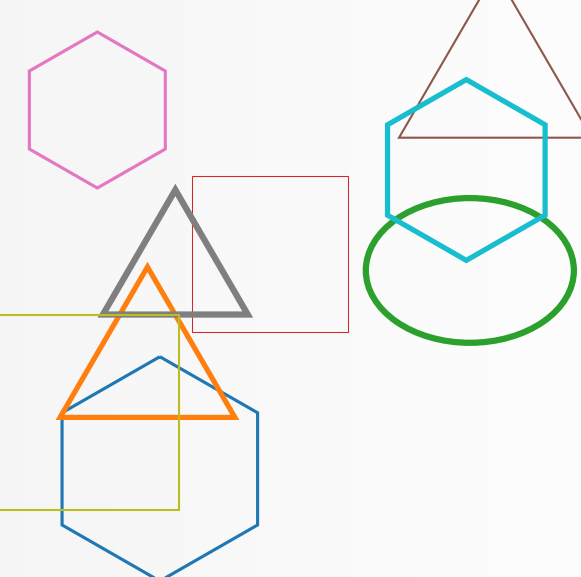[{"shape": "hexagon", "thickness": 1.5, "radius": 0.97, "center": [0.275, 0.187]}, {"shape": "triangle", "thickness": 2.5, "radius": 0.87, "center": [0.254, 0.363]}, {"shape": "oval", "thickness": 3, "radius": 0.89, "center": [0.808, 0.531]}, {"shape": "square", "thickness": 0.5, "radius": 0.67, "center": [0.465, 0.559]}, {"shape": "triangle", "thickness": 1, "radius": 0.96, "center": [0.852, 0.856]}, {"shape": "hexagon", "thickness": 1.5, "radius": 0.68, "center": [0.167, 0.809]}, {"shape": "triangle", "thickness": 3, "radius": 0.72, "center": [0.302, 0.526]}, {"shape": "square", "thickness": 1, "radius": 0.84, "center": [0.139, 0.285]}, {"shape": "hexagon", "thickness": 2.5, "radius": 0.78, "center": [0.802, 0.705]}]